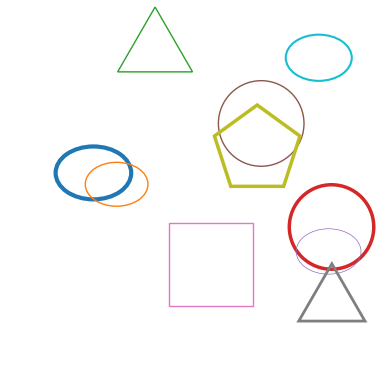[{"shape": "oval", "thickness": 3, "radius": 0.49, "center": [0.243, 0.551]}, {"shape": "oval", "thickness": 1, "radius": 0.41, "center": [0.303, 0.521]}, {"shape": "triangle", "thickness": 1, "radius": 0.56, "center": [0.403, 0.869]}, {"shape": "circle", "thickness": 2.5, "radius": 0.55, "center": [0.861, 0.41]}, {"shape": "oval", "thickness": 0.5, "radius": 0.42, "center": [0.853, 0.347]}, {"shape": "circle", "thickness": 1, "radius": 0.56, "center": [0.678, 0.679]}, {"shape": "square", "thickness": 1, "radius": 0.54, "center": [0.548, 0.314]}, {"shape": "triangle", "thickness": 2, "radius": 0.5, "center": [0.862, 0.216]}, {"shape": "pentagon", "thickness": 2.5, "radius": 0.58, "center": [0.668, 0.61]}, {"shape": "oval", "thickness": 1.5, "radius": 0.43, "center": [0.828, 0.85]}]